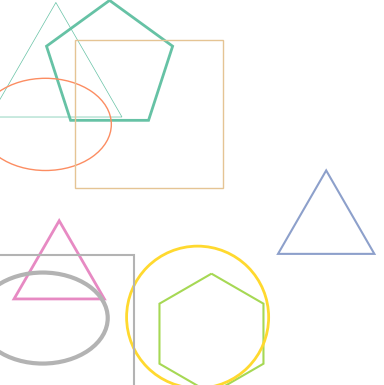[{"shape": "triangle", "thickness": 0.5, "radius": 0.99, "center": [0.145, 0.795]}, {"shape": "pentagon", "thickness": 2, "radius": 0.86, "center": [0.285, 0.827]}, {"shape": "oval", "thickness": 1, "radius": 0.86, "center": [0.118, 0.677]}, {"shape": "triangle", "thickness": 1.5, "radius": 0.72, "center": [0.847, 0.413]}, {"shape": "triangle", "thickness": 2, "radius": 0.68, "center": [0.154, 0.291]}, {"shape": "hexagon", "thickness": 1.5, "radius": 0.78, "center": [0.549, 0.133]}, {"shape": "circle", "thickness": 2, "radius": 0.92, "center": [0.513, 0.176]}, {"shape": "square", "thickness": 1, "radius": 0.96, "center": [0.388, 0.705]}, {"shape": "oval", "thickness": 3, "radius": 0.84, "center": [0.111, 0.174]}, {"shape": "square", "thickness": 1.5, "radius": 0.94, "center": [0.161, 0.149]}]